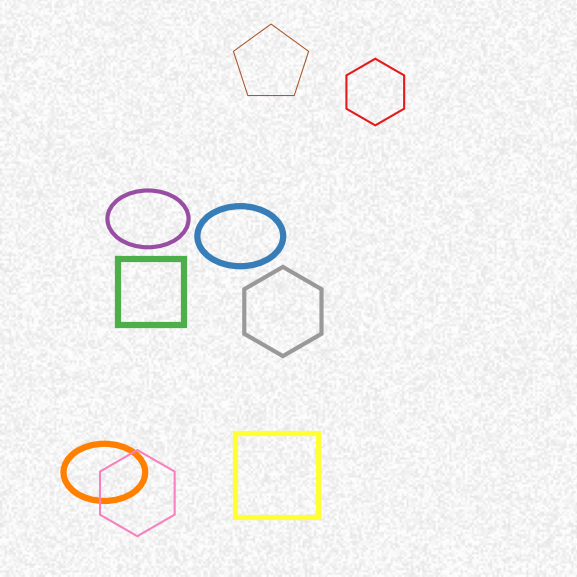[{"shape": "hexagon", "thickness": 1, "radius": 0.29, "center": [0.65, 0.84]}, {"shape": "oval", "thickness": 3, "radius": 0.37, "center": [0.416, 0.59]}, {"shape": "square", "thickness": 3, "radius": 0.29, "center": [0.262, 0.493]}, {"shape": "oval", "thickness": 2, "radius": 0.35, "center": [0.256, 0.62]}, {"shape": "oval", "thickness": 3, "radius": 0.35, "center": [0.181, 0.181]}, {"shape": "square", "thickness": 2.5, "radius": 0.36, "center": [0.479, 0.177]}, {"shape": "pentagon", "thickness": 0.5, "radius": 0.34, "center": [0.469, 0.889]}, {"shape": "hexagon", "thickness": 1, "radius": 0.37, "center": [0.238, 0.145]}, {"shape": "hexagon", "thickness": 2, "radius": 0.39, "center": [0.49, 0.46]}]